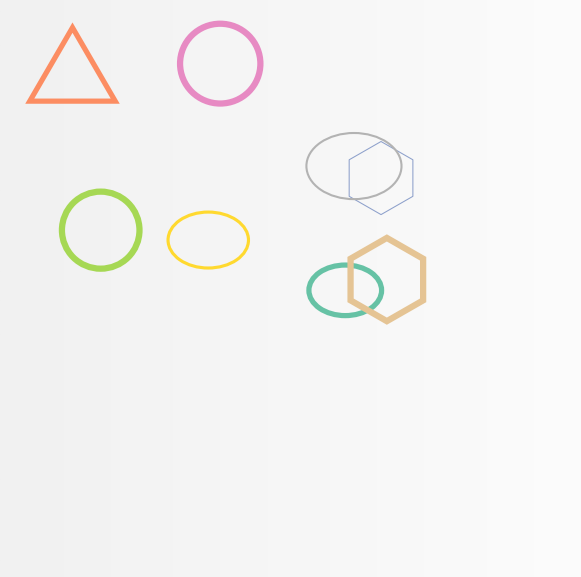[{"shape": "oval", "thickness": 2.5, "radius": 0.31, "center": [0.594, 0.496]}, {"shape": "triangle", "thickness": 2.5, "radius": 0.42, "center": [0.125, 0.866]}, {"shape": "hexagon", "thickness": 0.5, "radius": 0.32, "center": [0.656, 0.691]}, {"shape": "circle", "thickness": 3, "radius": 0.35, "center": [0.379, 0.889]}, {"shape": "circle", "thickness": 3, "radius": 0.33, "center": [0.173, 0.601]}, {"shape": "oval", "thickness": 1.5, "radius": 0.35, "center": [0.358, 0.583]}, {"shape": "hexagon", "thickness": 3, "radius": 0.36, "center": [0.666, 0.515]}, {"shape": "oval", "thickness": 1, "radius": 0.41, "center": [0.609, 0.712]}]